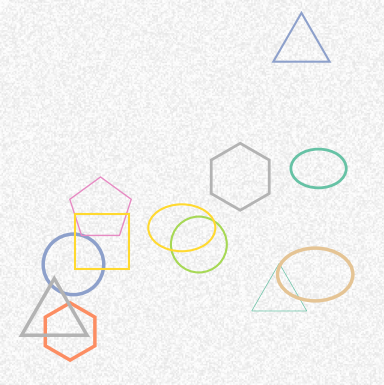[{"shape": "triangle", "thickness": 0.5, "radius": 0.41, "center": [0.725, 0.234]}, {"shape": "oval", "thickness": 2, "radius": 0.36, "center": [0.827, 0.562]}, {"shape": "hexagon", "thickness": 2.5, "radius": 0.37, "center": [0.182, 0.139]}, {"shape": "circle", "thickness": 2.5, "radius": 0.39, "center": [0.191, 0.313]}, {"shape": "triangle", "thickness": 1.5, "radius": 0.42, "center": [0.783, 0.882]}, {"shape": "pentagon", "thickness": 1, "radius": 0.42, "center": [0.261, 0.456]}, {"shape": "circle", "thickness": 1.5, "radius": 0.36, "center": [0.517, 0.365]}, {"shape": "oval", "thickness": 1.5, "radius": 0.44, "center": [0.472, 0.408]}, {"shape": "square", "thickness": 1.5, "radius": 0.35, "center": [0.265, 0.373]}, {"shape": "oval", "thickness": 2.5, "radius": 0.49, "center": [0.819, 0.287]}, {"shape": "triangle", "thickness": 2.5, "radius": 0.49, "center": [0.141, 0.178]}, {"shape": "hexagon", "thickness": 2, "radius": 0.44, "center": [0.624, 0.541]}]